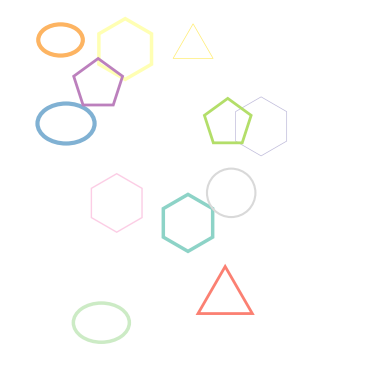[{"shape": "hexagon", "thickness": 2.5, "radius": 0.37, "center": [0.488, 0.421]}, {"shape": "hexagon", "thickness": 2.5, "radius": 0.39, "center": [0.325, 0.873]}, {"shape": "hexagon", "thickness": 0.5, "radius": 0.38, "center": [0.678, 0.672]}, {"shape": "triangle", "thickness": 2, "radius": 0.41, "center": [0.585, 0.226]}, {"shape": "oval", "thickness": 3, "radius": 0.37, "center": [0.172, 0.679]}, {"shape": "oval", "thickness": 3, "radius": 0.29, "center": [0.157, 0.896]}, {"shape": "pentagon", "thickness": 2, "radius": 0.32, "center": [0.592, 0.681]}, {"shape": "hexagon", "thickness": 1, "radius": 0.38, "center": [0.303, 0.473]}, {"shape": "circle", "thickness": 1.5, "radius": 0.31, "center": [0.601, 0.499]}, {"shape": "pentagon", "thickness": 2, "radius": 0.33, "center": [0.255, 0.781]}, {"shape": "oval", "thickness": 2.5, "radius": 0.36, "center": [0.263, 0.162]}, {"shape": "triangle", "thickness": 0.5, "radius": 0.3, "center": [0.502, 0.878]}]